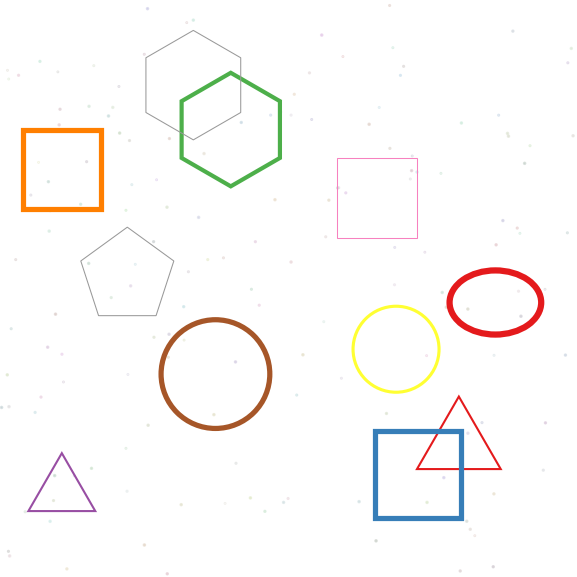[{"shape": "oval", "thickness": 3, "radius": 0.4, "center": [0.858, 0.475]}, {"shape": "triangle", "thickness": 1, "radius": 0.42, "center": [0.795, 0.229]}, {"shape": "square", "thickness": 2.5, "radius": 0.37, "center": [0.724, 0.177]}, {"shape": "hexagon", "thickness": 2, "radius": 0.49, "center": [0.4, 0.775]}, {"shape": "triangle", "thickness": 1, "radius": 0.33, "center": [0.107, 0.148]}, {"shape": "square", "thickness": 2.5, "radius": 0.34, "center": [0.107, 0.706]}, {"shape": "circle", "thickness": 1.5, "radius": 0.37, "center": [0.686, 0.394]}, {"shape": "circle", "thickness": 2.5, "radius": 0.47, "center": [0.373, 0.351]}, {"shape": "square", "thickness": 0.5, "radius": 0.35, "center": [0.652, 0.656]}, {"shape": "hexagon", "thickness": 0.5, "radius": 0.47, "center": [0.335, 0.852]}, {"shape": "pentagon", "thickness": 0.5, "radius": 0.42, "center": [0.22, 0.521]}]